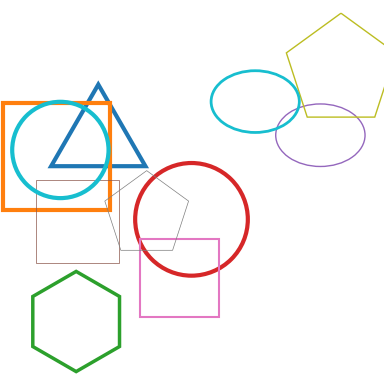[{"shape": "triangle", "thickness": 3, "radius": 0.71, "center": [0.255, 0.639]}, {"shape": "square", "thickness": 3, "radius": 0.7, "center": [0.146, 0.593]}, {"shape": "hexagon", "thickness": 2.5, "radius": 0.65, "center": [0.198, 0.165]}, {"shape": "circle", "thickness": 3, "radius": 0.73, "center": [0.497, 0.43]}, {"shape": "oval", "thickness": 1, "radius": 0.58, "center": [0.832, 0.649]}, {"shape": "square", "thickness": 0.5, "radius": 0.54, "center": [0.201, 0.425]}, {"shape": "square", "thickness": 1.5, "radius": 0.51, "center": [0.466, 0.278]}, {"shape": "pentagon", "thickness": 0.5, "radius": 0.57, "center": [0.381, 0.442]}, {"shape": "pentagon", "thickness": 1, "radius": 0.75, "center": [0.886, 0.817]}, {"shape": "oval", "thickness": 2, "radius": 0.57, "center": [0.663, 0.736]}, {"shape": "circle", "thickness": 3, "radius": 0.63, "center": [0.157, 0.61]}]